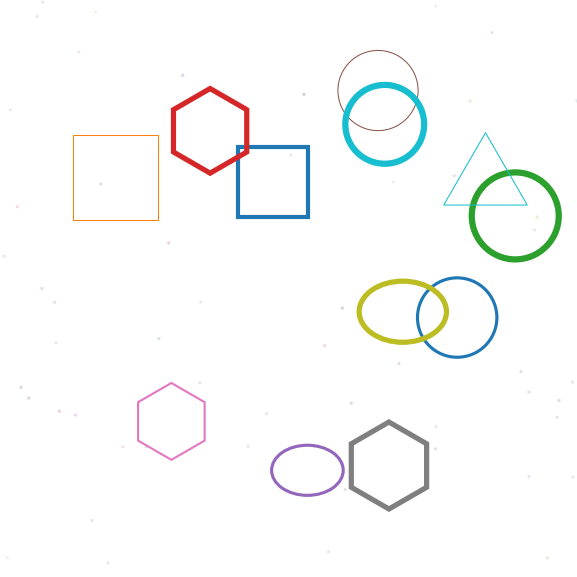[{"shape": "square", "thickness": 2, "radius": 0.3, "center": [0.472, 0.684]}, {"shape": "circle", "thickness": 1.5, "radius": 0.34, "center": [0.792, 0.449]}, {"shape": "square", "thickness": 0.5, "radius": 0.37, "center": [0.2, 0.692]}, {"shape": "circle", "thickness": 3, "radius": 0.38, "center": [0.892, 0.625]}, {"shape": "hexagon", "thickness": 2.5, "radius": 0.37, "center": [0.364, 0.773]}, {"shape": "oval", "thickness": 1.5, "radius": 0.31, "center": [0.532, 0.185]}, {"shape": "circle", "thickness": 0.5, "radius": 0.35, "center": [0.655, 0.842]}, {"shape": "hexagon", "thickness": 1, "radius": 0.33, "center": [0.297, 0.269]}, {"shape": "hexagon", "thickness": 2.5, "radius": 0.38, "center": [0.674, 0.193]}, {"shape": "oval", "thickness": 2.5, "radius": 0.38, "center": [0.697, 0.459]}, {"shape": "circle", "thickness": 3, "radius": 0.34, "center": [0.666, 0.784]}, {"shape": "triangle", "thickness": 0.5, "radius": 0.42, "center": [0.841, 0.686]}]